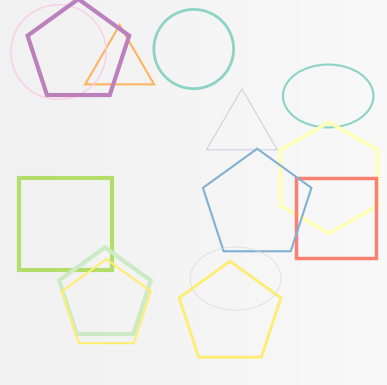[{"shape": "oval", "thickness": 1.5, "radius": 0.58, "center": [0.847, 0.751]}, {"shape": "circle", "thickness": 2, "radius": 0.51, "center": [0.5, 0.873]}, {"shape": "hexagon", "thickness": 2.5, "radius": 0.72, "center": [0.849, 0.538]}, {"shape": "triangle", "thickness": 0.5, "radius": 0.53, "center": [0.624, 0.664]}, {"shape": "square", "thickness": 2.5, "radius": 0.52, "center": [0.867, 0.433]}, {"shape": "pentagon", "thickness": 1.5, "radius": 0.74, "center": [0.664, 0.467]}, {"shape": "triangle", "thickness": 1.5, "radius": 0.51, "center": [0.309, 0.832]}, {"shape": "square", "thickness": 3, "radius": 0.6, "center": [0.169, 0.419]}, {"shape": "circle", "thickness": 1, "radius": 0.61, "center": [0.151, 0.865]}, {"shape": "oval", "thickness": 0.5, "radius": 0.59, "center": [0.608, 0.276]}, {"shape": "pentagon", "thickness": 3, "radius": 0.69, "center": [0.202, 0.865]}, {"shape": "pentagon", "thickness": 3, "radius": 0.62, "center": [0.271, 0.233]}, {"shape": "pentagon", "thickness": 1.5, "radius": 0.6, "center": [0.274, 0.206]}, {"shape": "pentagon", "thickness": 2, "radius": 0.69, "center": [0.594, 0.184]}]